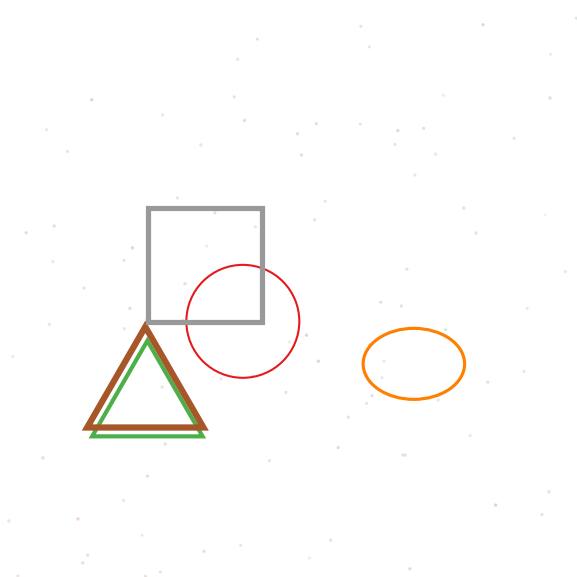[{"shape": "circle", "thickness": 1, "radius": 0.49, "center": [0.421, 0.443]}, {"shape": "triangle", "thickness": 2, "radius": 0.55, "center": [0.255, 0.299]}, {"shape": "oval", "thickness": 1.5, "radius": 0.44, "center": [0.717, 0.369]}, {"shape": "triangle", "thickness": 3, "radius": 0.58, "center": [0.252, 0.317]}, {"shape": "square", "thickness": 2.5, "radius": 0.5, "center": [0.355, 0.54]}]